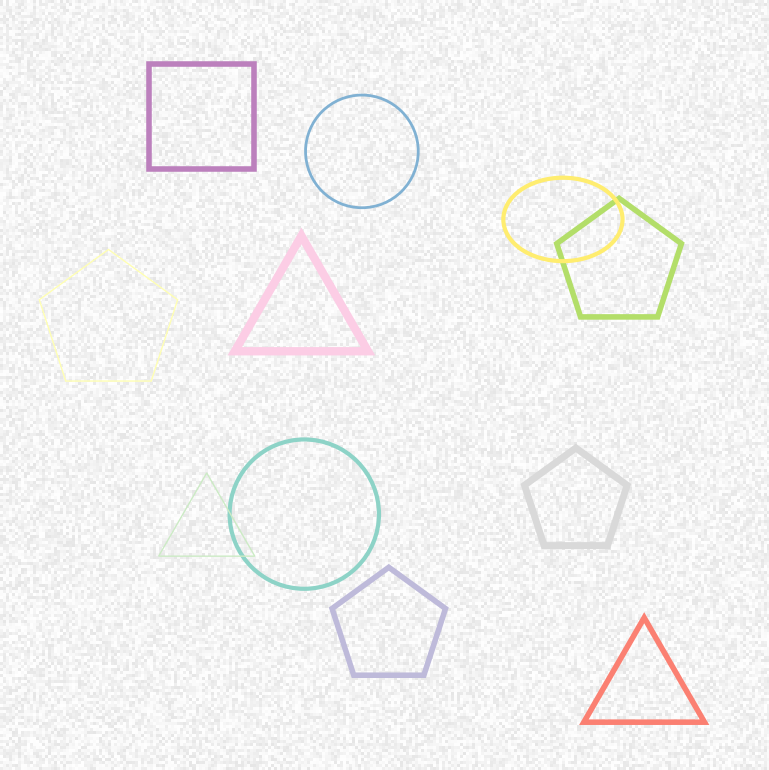[{"shape": "circle", "thickness": 1.5, "radius": 0.48, "center": [0.395, 0.332]}, {"shape": "pentagon", "thickness": 0.5, "radius": 0.47, "center": [0.141, 0.582]}, {"shape": "pentagon", "thickness": 2, "radius": 0.39, "center": [0.505, 0.186]}, {"shape": "triangle", "thickness": 2, "radius": 0.45, "center": [0.837, 0.107]}, {"shape": "circle", "thickness": 1, "radius": 0.37, "center": [0.47, 0.803]}, {"shape": "pentagon", "thickness": 2, "radius": 0.43, "center": [0.804, 0.657]}, {"shape": "triangle", "thickness": 3, "radius": 0.5, "center": [0.391, 0.594]}, {"shape": "pentagon", "thickness": 2.5, "radius": 0.35, "center": [0.748, 0.348]}, {"shape": "square", "thickness": 2, "radius": 0.34, "center": [0.262, 0.849]}, {"shape": "triangle", "thickness": 0.5, "radius": 0.36, "center": [0.268, 0.314]}, {"shape": "oval", "thickness": 1.5, "radius": 0.39, "center": [0.731, 0.715]}]